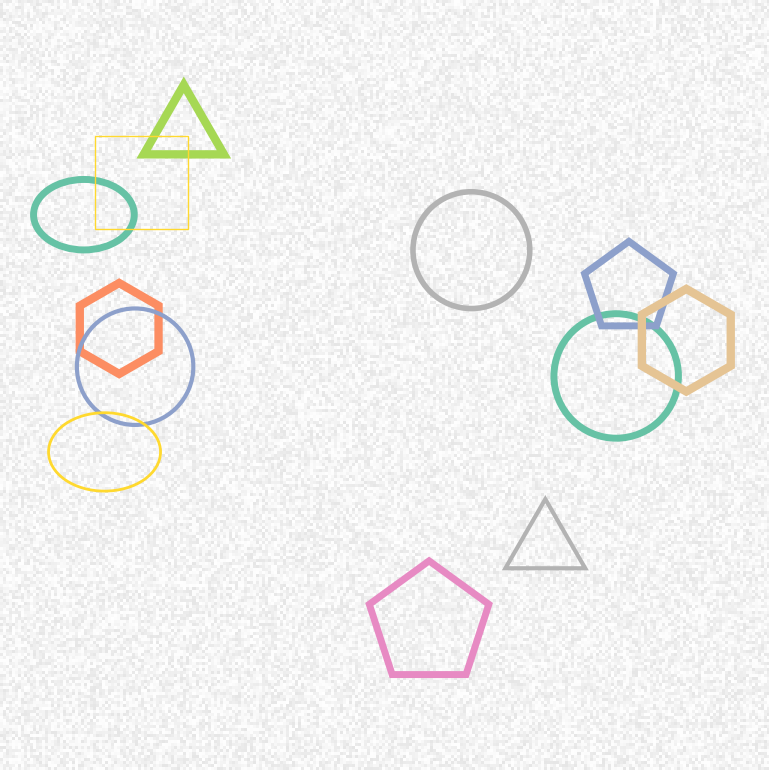[{"shape": "oval", "thickness": 2.5, "radius": 0.33, "center": [0.109, 0.721]}, {"shape": "circle", "thickness": 2.5, "radius": 0.4, "center": [0.8, 0.512]}, {"shape": "hexagon", "thickness": 3, "radius": 0.3, "center": [0.155, 0.573]}, {"shape": "circle", "thickness": 1.5, "radius": 0.38, "center": [0.175, 0.524]}, {"shape": "pentagon", "thickness": 2.5, "radius": 0.3, "center": [0.817, 0.626]}, {"shape": "pentagon", "thickness": 2.5, "radius": 0.41, "center": [0.557, 0.19]}, {"shape": "triangle", "thickness": 3, "radius": 0.3, "center": [0.239, 0.83]}, {"shape": "oval", "thickness": 1, "radius": 0.36, "center": [0.136, 0.413]}, {"shape": "square", "thickness": 0.5, "radius": 0.3, "center": [0.184, 0.763]}, {"shape": "hexagon", "thickness": 3, "radius": 0.33, "center": [0.891, 0.558]}, {"shape": "triangle", "thickness": 1.5, "radius": 0.3, "center": [0.708, 0.292]}, {"shape": "circle", "thickness": 2, "radius": 0.38, "center": [0.612, 0.675]}]